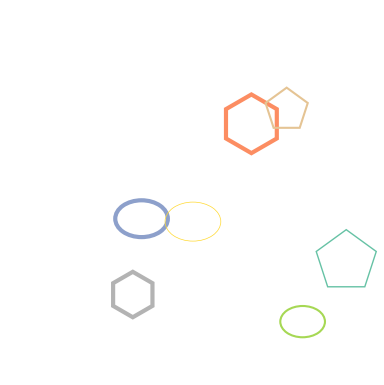[{"shape": "pentagon", "thickness": 1, "radius": 0.41, "center": [0.899, 0.321]}, {"shape": "hexagon", "thickness": 3, "radius": 0.38, "center": [0.653, 0.678]}, {"shape": "oval", "thickness": 3, "radius": 0.34, "center": [0.368, 0.432]}, {"shape": "oval", "thickness": 1.5, "radius": 0.29, "center": [0.786, 0.165]}, {"shape": "oval", "thickness": 0.5, "radius": 0.36, "center": [0.501, 0.424]}, {"shape": "pentagon", "thickness": 1.5, "radius": 0.29, "center": [0.745, 0.715]}, {"shape": "hexagon", "thickness": 3, "radius": 0.3, "center": [0.345, 0.235]}]